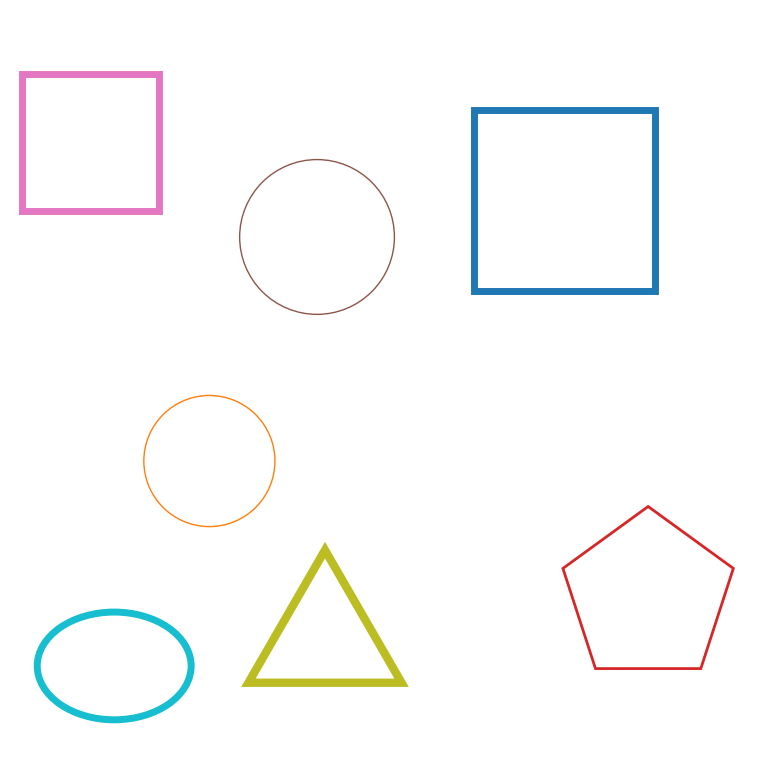[{"shape": "square", "thickness": 2.5, "radius": 0.59, "center": [0.733, 0.74]}, {"shape": "circle", "thickness": 0.5, "radius": 0.43, "center": [0.272, 0.401]}, {"shape": "pentagon", "thickness": 1, "radius": 0.58, "center": [0.842, 0.226]}, {"shape": "circle", "thickness": 0.5, "radius": 0.5, "center": [0.412, 0.692]}, {"shape": "square", "thickness": 2.5, "radius": 0.44, "center": [0.117, 0.815]}, {"shape": "triangle", "thickness": 3, "radius": 0.57, "center": [0.422, 0.171]}, {"shape": "oval", "thickness": 2.5, "radius": 0.5, "center": [0.148, 0.135]}]